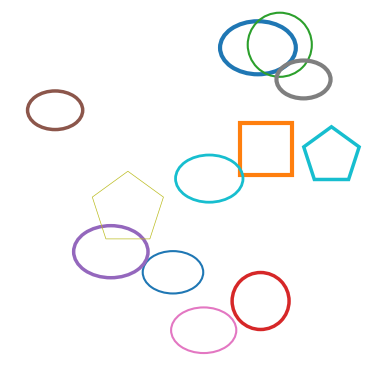[{"shape": "oval", "thickness": 1.5, "radius": 0.39, "center": [0.449, 0.293]}, {"shape": "oval", "thickness": 3, "radius": 0.49, "center": [0.67, 0.876]}, {"shape": "square", "thickness": 3, "radius": 0.34, "center": [0.691, 0.613]}, {"shape": "circle", "thickness": 1.5, "radius": 0.42, "center": [0.727, 0.884]}, {"shape": "circle", "thickness": 2.5, "radius": 0.37, "center": [0.677, 0.218]}, {"shape": "oval", "thickness": 2.5, "radius": 0.48, "center": [0.288, 0.346]}, {"shape": "oval", "thickness": 2.5, "radius": 0.36, "center": [0.143, 0.714]}, {"shape": "oval", "thickness": 1.5, "radius": 0.42, "center": [0.529, 0.142]}, {"shape": "oval", "thickness": 3, "radius": 0.35, "center": [0.788, 0.794]}, {"shape": "pentagon", "thickness": 0.5, "radius": 0.49, "center": [0.332, 0.458]}, {"shape": "pentagon", "thickness": 2.5, "radius": 0.38, "center": [0.861, 0.595]}, {"shape": "oval", "thickness": 2, "radius": 0.44, "center": [0.544, 0.536]}]